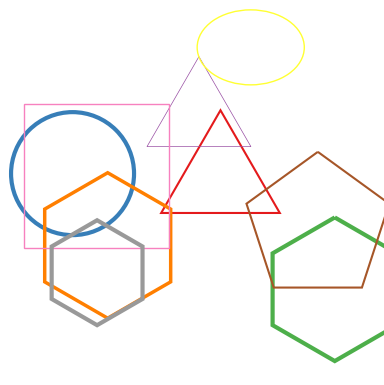[{"shape": "triangle", "thickness": 1.5, "radius": 0.89, "center": [0.573, 0.536]}, {"shape": "circle", "thickness": 3, "radius": 0.8, "center": [0.188, 0.549]}, {"shape": "hexagon", "thickness": 3, "radius": 0.93, "center": [0.87, 0.249]}, {"shape": "triangle", "thickness": 0.5, "radius": 0.78, "center": [0.517, 0.697]}, {"shape": "hexagon", "thickness": 2.5, "radius": 0.94, "center": [0.28, 0.362]}, {"shape": "oval", "thickness": 1, "radius": 0.7, "center": [0.651, 0.877]}, {"shape": "pentagon", "thickness": 1.5, "radius": 0.97, "center": [0.826, 0.411]}, {"shape": "square", "thickness": 1, "radius": 0.94, "center": [0.251, 0.543]}, {"shape": "hexagon", "thickness": 3, "radius": 0.68, "center": [0.252, 0.292]}]